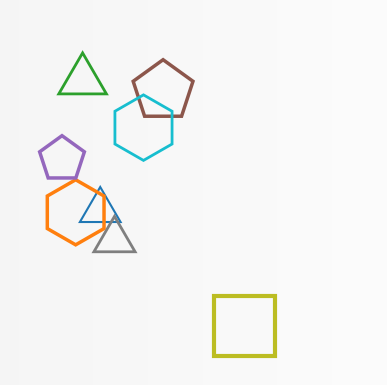[{"shape": "triangle", "thickness": 1.5, "radius": 0.3, "center": [0.259, 0.454]}, {"shape": "hexagon", "thickness": 2.5, "radius": 0.42, "center": [0.195, 0.449]}, {"shape": "triangle", "thickness": 2, "radius": 0.35, "center": [0.213, 0.792]}, {"shape": "pentagon", "thickness": 2.5, "radius": 0.3, "center": [0.16, 0.587]}, {"shape": "pentagon", "thickness": 2.5, "radius": 0.41, "center": [0.421, 0.764]}, {"shape": "triangle", "thickness": 2, "radius": 0.31, "center": [0.295, 0.377]}, {"shape": "square", "thickness": 3, "radius": 0.39, "center": [0.63, 0.153]}, {"shape": "hexagon", "thickness": 2, "radius": 0.43, "center": [0.37, 0.668]}]